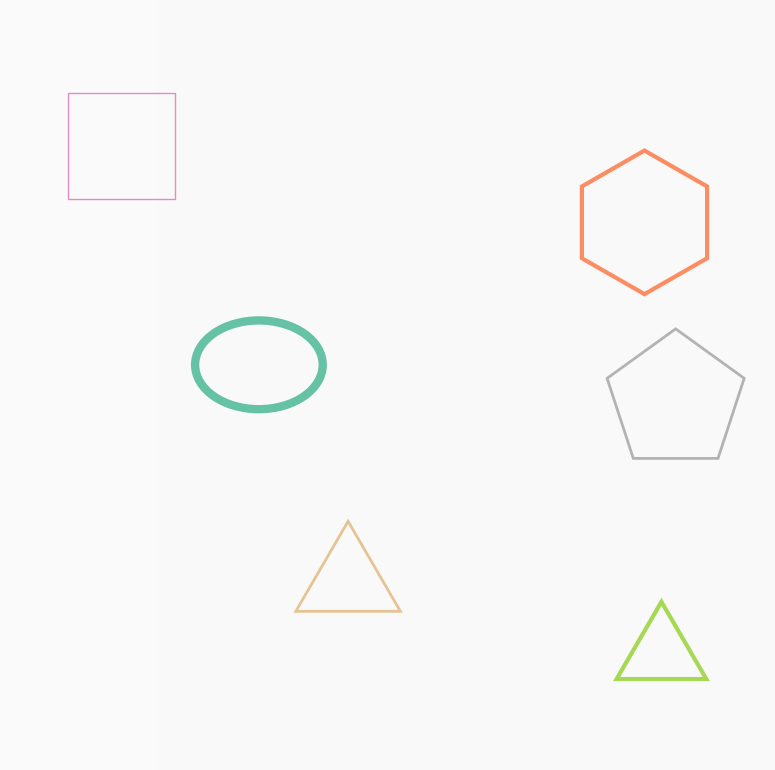[{"shape": "oval", "thickness": 3, "radius": 0.41, "center": [0.334, 0.526]}, {"shape": "hexagon", "thickness": 1.5, "radius": 0.47, "center": [0.832, 0.711]}, {"shape": "square", "thickness": 0.5, "radius": 0.34, "center": [0.157, 0.811]}, {"shape": "triangle", "thickness": 1.5, "radius": 0.33, "center": [0.853, 0.152]}, {"shape": "triangle", "thickness": 1, "radius": 0.39, "center": [0.449, 0.245]}, {"shape": "pentagon", "thickness": 1, "radius": 0.46, "center": [0.872, 0.48]}]